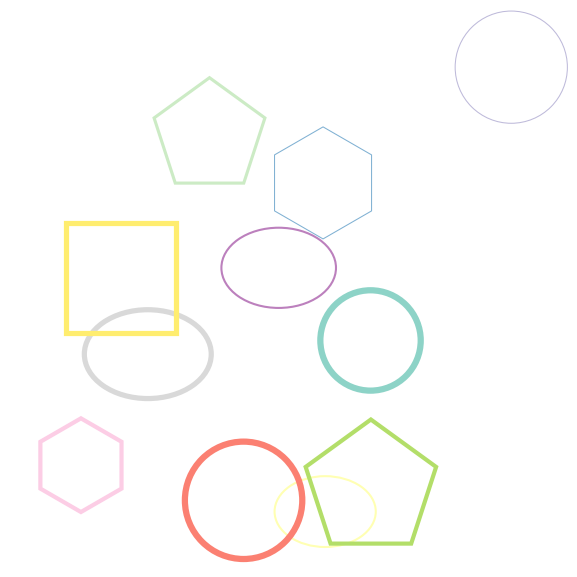[{"shape": "circle", "thickness": 3, "radius": 0.43, "center": [0.642, 0.41]}, {"shape": "oval", "thickness": 1, "radius": 0.44, "center": [0.563, 0.113]}, {"shape": "circle", "thickness": 0.5, "radius": 0.49, "center": [0.885, 0.883]}, {"shape": "circle", "thickness": 3, "radius": 0.51, "center": [0.422, 0.133]}, {"shape": "hexagon", "thickness": 0.5, "radius": 0.48, "center": [0.559, 0.682]}, {"shape": "pentagon", "thickness": 2, "radius": 0.59, "center": [0.642, 0.154]}, {"shape": "hexagon", "thickness": 2, "radius": 0.41, "center": [0.14, 0.194]}, {"shape": "oval", "thickness": 2.5, "radius": 0.55, "center": [0.256, 0.386]}, {"shape": "oval", "thickness": 1, "radius": 0.5, "center": [0.483, 0.535]}, {"shape": "pentagon", "thickness": 1.5, "radius": 0.5, "center": [0.363, 0.764]}, {"shape": "square", "thickness": 2.5, "radius": 0.48, "center": [0.21, 0.517]}]